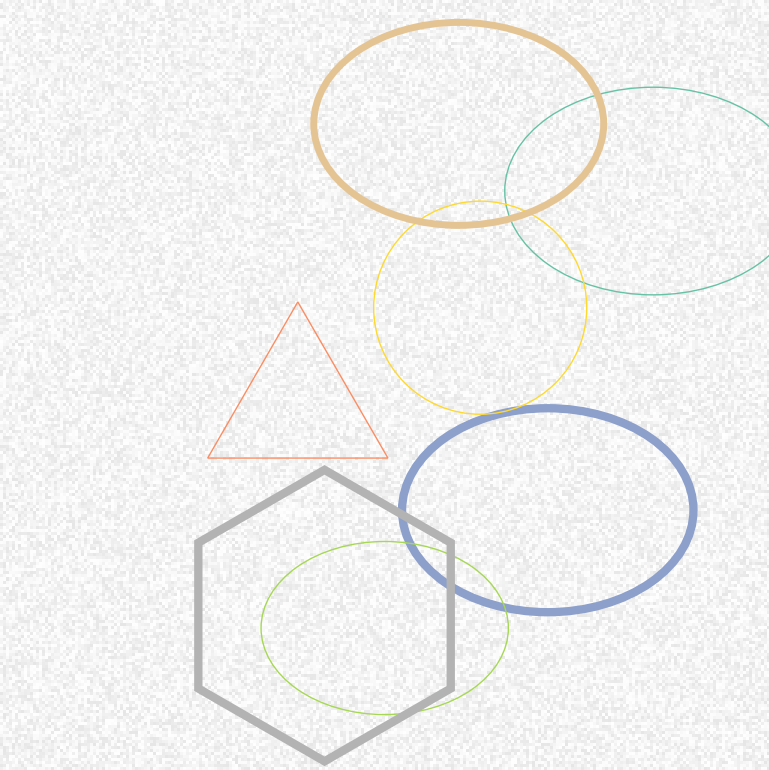[{"shape": "oval", "thickness": 0.5, "radius": 0.96, "center": [0.848, 0.752]}, {"shape": "triangle", "thickness": 0.5, "radius": 0.68, "center": [0.387, 0.473]}, {"shape": "oval", "thickness": 3, "radius": 0.95, "center": [0.711, 0.337]}, {"shape": "oval", "thickness": 0.5, "radius": 0.8, "center": [0.5, 0.184]}, {"shape": "circle", "thickness": 0.5, "radius": 0.69, "center": [0.624, 0.6]}, {"shape": "oval", "thickness": 2.5, "radius": 0.94, "center": [0.596, 0.839]}, {"shape": "hexagon", "thickness": 3, "radius": 0.95, "center": [0.421, 0.201]}]